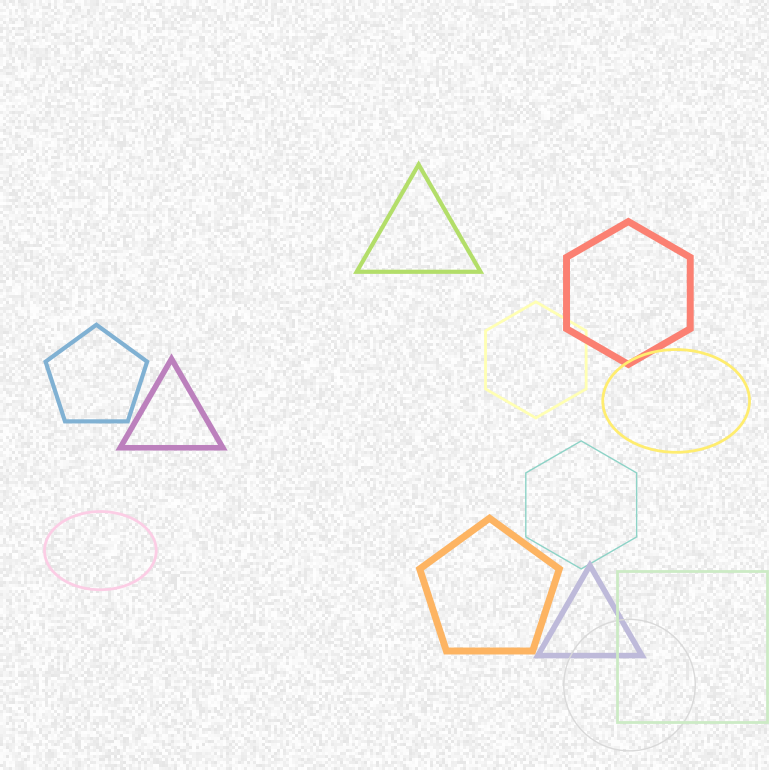[{"shape": "hexagon", "thickness": 0.5, "radius": 0.42, "center": [0.755, 0.344]}, {"shape": "hexagon", "thickness": 1, "radius": 0.38, "center": [0.696, 0.533]}, {"shape": "triangle", "thickness": 2, "radius": 0.39, "center": [0.766, 0.188]}, {"shape": "hexagon", "thickness": 2.5, "radius": 0.46, "center": [0.816, 0.619]}, {"shape": "pentagon", "thickness": 1.5, "radius": 0.35, "center": [0.125, 0.509]}, {"shape": "pentagon", "thickness": 2.5, "radius": 0.48, "center": [0.636, 0.232]}, {"shape": "triangle", "thickness": 1.5, "radius": 0.46, "center": [0.544, 0.693]}, {"shape": "oval", "thickness": 1, "radius": 0.36, "center": [0.13, 0.285]}, {"shape": "circle", "thickness": 0.5, "radius": 0.43, "center": [0.818, 0.11]}, {"shape": "triangle", "thickness": 2, "radius": 0.38, "center": [0.223, 0.457]}, {"shape": "square", "thickness": 1, "radius": 0.49, "center": [0.899, 0.16]}, {"shape": "oval", "thickness": 1, "radius": 0.48, "center": [0.878, 0.479]}]